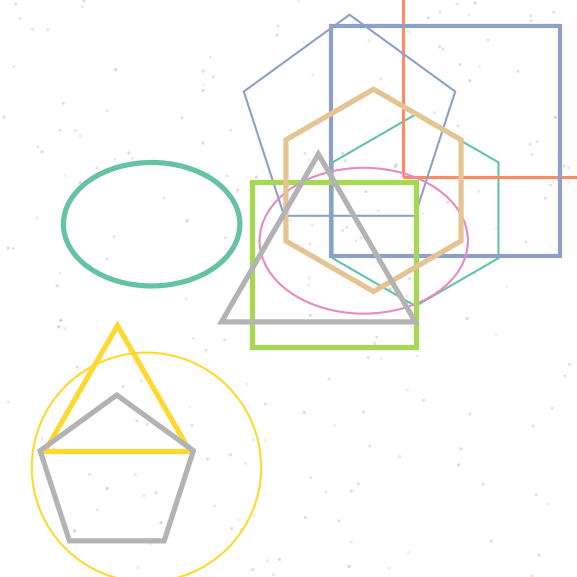[{"shape": "hexagon", "thickness": 1, "radius": 0.83, "center": [0.719, 0.635]}, {"shape": "oval", "thickness": 2.5, "radius": 0.76, "center": [0.263, 0.611]}, {"shape": "square", "thickness": 1.5, "radius": 0.93, "center": [0.884, 0.879]}, {"shape": "square", "thickness": 2, "radius": 0.99, "center": [0.771, 0.755]}, {"shape": "pentagon", "thickness": 1, "radius": 0.96, "center": [0.605, 0.781]}, {"shape": "oval", "thickness": 1, "radius": 0.9, "center": [0.63, 0.582]}, {"shape": "square", "thickness": 2.5, "radius": 0.71, "center": [0.578, 0.541]}, {"shape": "circle", "thickness": 1, "radius": 0.99, "center": [0.254, 0.19]}, {"shape": "triangle", "thickness": 2.5, "radius": 0.73, "center": [0.203, 0.29]}, {"shape": "hexagon", "thickness": 2.5, "radius": 0.88, "center": [0.647, 0.669]}, {"shape": "triangle", "thickness": 2.5, "radius": 0.97, "center": [0.551, 0.539]}, {"shape": "pentagon", "thickness": 2.5, "radius": 0.7, "center": [0.202, 0.176]}]